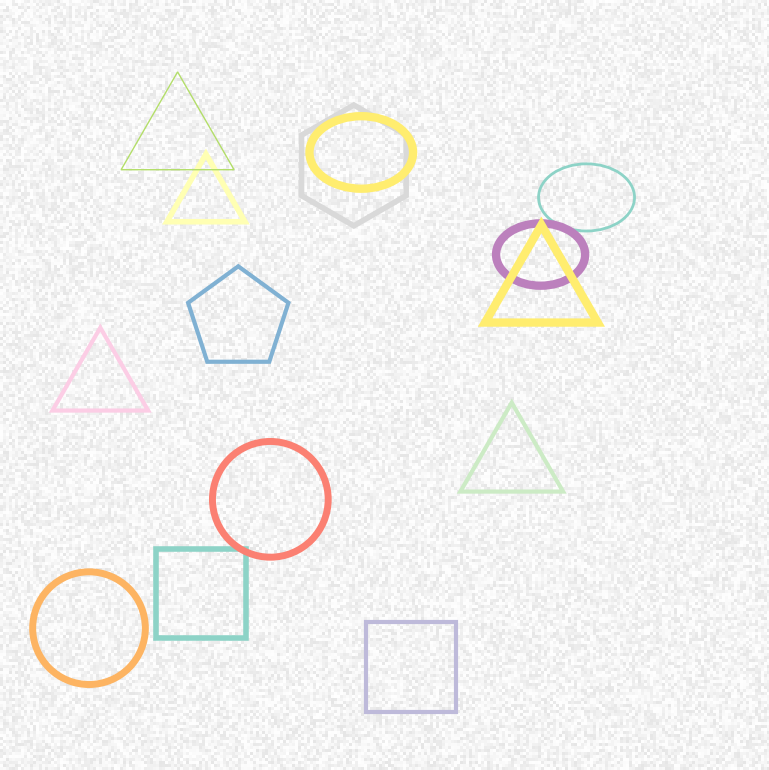[{"shape": "oval", "thickness": 1, "radius": 0.31, "center": [0.762, 0.744]}, {"shape": "square", "thickness": 2, "radius": 0.29, "center": [0.261, 0.229]}, {"shape": "triangle", "thickness": 2, "radius": 0.29, "center": [0.267, 0.741]}, {"shape": "square", "thickness": 1.5, "radius": 0.29, "center": [0.533, 0.134]}, {"shape": "circle", "thickness": 2.5, "radius": 0.38, "center": [0.351, 0.352]}, {"shape": "pentagon", "thickness": 1.5, "radius": 0.34, "center": [0.309, 0.586]}, {"shape": "circle", "thickness": 2.5, "radius": 0.37, "center": [0.116, 0.184]}, {"shape": "triangle", "thickness": 0.5, "radius": 0.42, "center": [0.231, 0.822]}, {"shape": "triangle", "thickness": 1.5, "radius": 0.36, "center": [0.13, 0.503]}, {"shape": "hexagon", "thickness": 2, "radius": 0.39, "center": [0.46, 0.785]}, {"shape": "oval", "thickness": 3, "radius": 0.29, "center": [0.702, 0.669]}, {"shape": "triangle", "thickness": 1.5, "radius": 0.39, "center": [0.665, 0.4]}, {"shape": "triangle", "thickness": 3, "radius": 0.42, "center": [0.703, 0.623]}, {"shape": "oval", "thickness": 3, "radius": 0.34, "center": [0.469, 0.802]}]